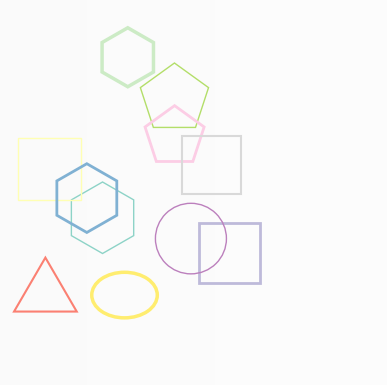[{"shape": "hexagon", "thickness": 1, "radius": 0.46, "center": [0.265, 0.434]}, {"shape": "square", "thickness": 1, "radius": 0.4, "center": [0.128, 0.561]}, {"shape": "square", "thickness": 2, "radius": 0.39, "center": [0.592, 0.342]}, {"shape": "triangle", "thickness": 1.5, "radius": 0.47, "center": [0.117, 0.237]}, {"shape": "hexagon", "thickness": 2, "radius": 0.45, "center": [0.224, 0.485]}, {"shape": "pentagon", "thickness": 1, "radius": 0.46, "center": [0.45, 0.744]}, {"shape": "pentagon", "thickness": 2, "radius": 0.4, "center": [0.451, 0.645]}, {"shape": "square", "thickness": 1.5, "radius": 0.38, "center": [0.546, 0.572]}, {"shape": "circle", "thickness": 1, "radius": 0.46, "center": [0.493, 0.38]}, {"shape": "hexagon", "thickness": 2.5, "radius": 0.38, "center": [0.33, 0.851]}, {"shape": "oval", "thickness": 2.5, "radius": 0.42, "center": [0.321, 0.234]}]